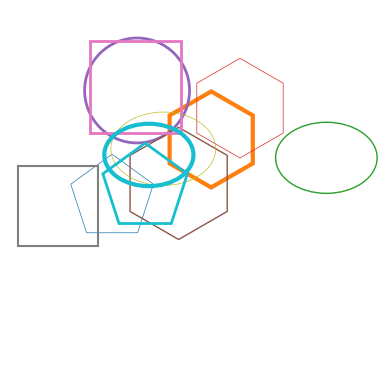[{"shape": "pentagon", "thickness": 0.5, "radius": 0.56, "center": [0.291, 0.487]}, {"shape": "hexagon", "thickness": 3, "radius": 0.62, "center": [0.549, 0.638]}, {"shape": "oval", "thickness": 1, "radius": 0.66, "center": [0.848, 0.59]}, {"shape": "hexagon", "thickness": 0.5, "radius": 0.65, "center": [0.623, 0.719]}, {"shape": "circle", "thickness": 2, "radius": 0.68, "center": [0.356, 0.765]}, {"shape": "hexagon", "thickness": 1, "radius": 0.73, "center": [0.464, 0.524]}, {"shape": "square", "thickness": 2, "radius": 0.59, "center": [0.351, 0.774]}, {"shape": "square", "thickness": 1.5, "radius": 0.52, "center": [0.151, 0.465]}, {"shape": "oval", "thickness": 0.5, "radius": 0.68, "center": [0.424, 0.614]}, {"shape": "pentagon", "thickness": 2, "radius": 0.58, "center": [0.377, 0.513]}, {"shape": "oval", "thickness": 3, "radius": 0.58, "center": [0.387, 0.598]}]